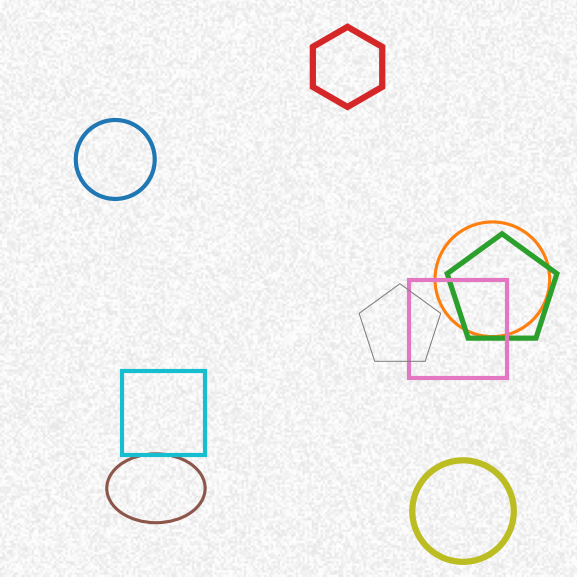[{"shape": "circle", "thickness": 2, "radius": 0.34, "center": [0.2, 0.723]}, {"shape": "circle", "thickness": 1.5, "radius": 0.5, "center": [0.853, 0.516]}, {"shape": "pentagon", "thickness": 2.5, "radius": 0.5, "center": [0.869, 0.494]}, {"shape": "hexagon", "thickness": 3, "radius": 0.35, "center": [0.602, 0.883]}, {"shape": "oval", "thickness": 1.5, "radius": 0.43, "center": [0.27, 0.154]}, {"shape": "square", "thickness": 2, "radius": 0.42, "center": [0.792, 0.43]}, {"shape": "pentagon", "thickness": 0.5, "radius": 0.37, "center": [0.692, 0.434]}, {"shape": "circle", "thickness": 3, "radius": 0.44, "center": [0.802, 0.114]}, {"shape": "square", "thickness": 2, "radius": 0.36, "center": [0.283, 0.284]}]